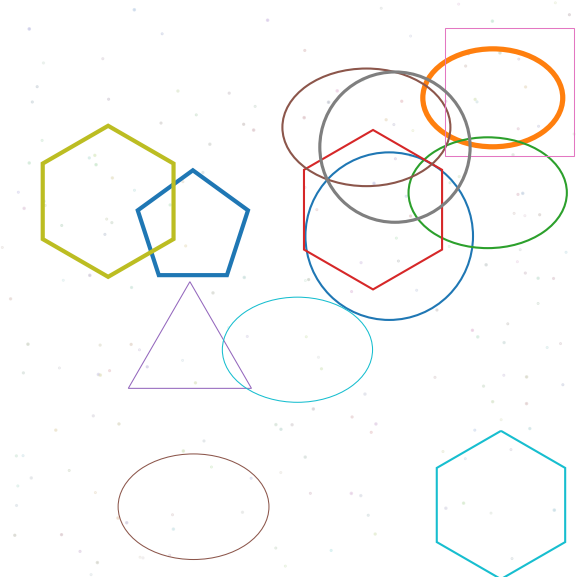[{"shape": "circle", "thickness": 1, "radius": 0.73, "center": [0.674, 0.59]}, {"shape": "pentagon", "thickness": 2, "radius": 0.5, "center": [0.334, 0.604]}, {"shape": "oval", "thickness": 2.5, "radius": 0.61, "center": [0.853, 0.83]}, {"shape": "oval", "thickness": 1, "radius": 0.69, "center": [0.844, 0.665]}, {"shape": "hexagon", "thickness": 1, "radius": 0.69, "center": [0.646, 0.636]}, {"shape": "triangle", "thickness": 0.5, "radius": 0.62, "center": [0.329, 0.388]}, {"shape": "oval", "thickness": 0.5, "radius": 0.65, "center": [0.335, 0.122]}, {"shape": "oval", "thickness": 1, "radius": 0.73, "center": [0.634, 0.779]}, {"shape": "square", "thickness": 0.5, "radius": 0.56, "center": [0.882, 0.84]}, {"shape": "circle", "thickness": 1.5, "radius": 0.65, "center": [0.684, 0.744]}, {"shape": "hexagon", "thickness": 2, "radius": 0.65, "center": [0.187, 0.651]}, {"shape": "oval", "thickness": 0.5, "radius": 0.65, "center": [0.515, 0.394]}, {"shape": "hexagon", "thickness": 1, "radius": 0.64, "center": [0.867, 0.125]}]